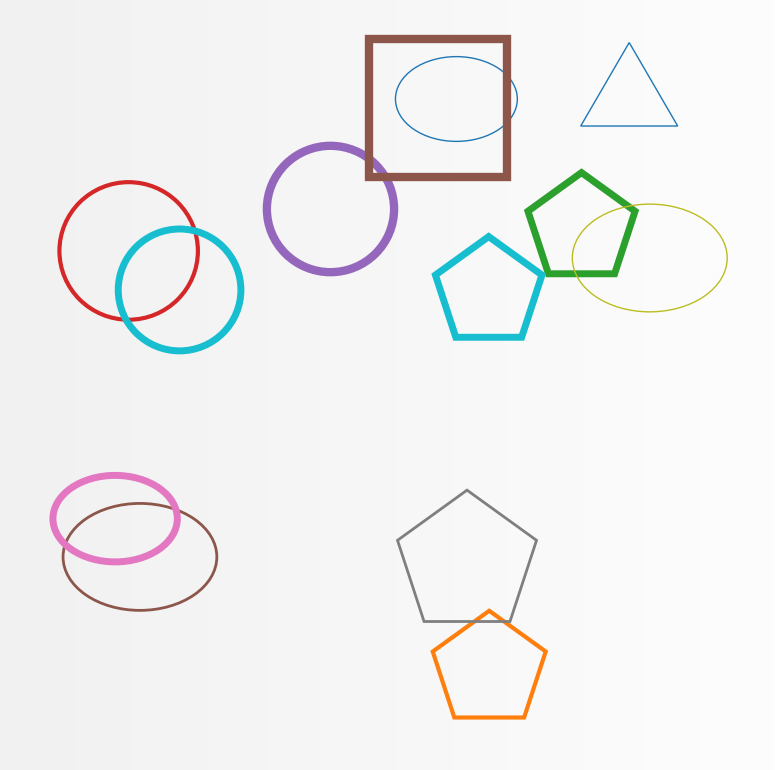[{"shape": "triangle", "thickness": 0.5, "radius": 0.36, "center": [0.812, 0.872]}, {"shape": "oval", "thickness": 0.5, "radius": 0.39, "center": [0.589, 0.871]}, {"shape": "pentagon", "thickness": 1.5, "radius": 0.38, "center": [0.631, 0.13]}, {"shape": "pentagon", "thickness": 2.5, "radius": 0.36, "center": [0.75, 0.703]}, {"shape": "circle", "thickness": 1.5, "radius": 0.45, "center": [0.166, 0.674]}, {"shape": "circle", "thickness": 3, "radius": 0.41, "center": [0.426, 0.729]}, {"shape": "oval", "thickness": 1, "radius": 0.5, "center": [0.181, 0.277]}, {"shape": "square", "thickness": 3, "radius": 0.45, "center": [0.565, 0.86]}, {"shape": "oval", "thickness": 2.5, "radius": 0.4, "center": [0.149, 0.326]}, {"shape": "pentagon", "thickness": 1, "radius": 0.47, "center": [0.603, 0.269]}, {"shape": "oval", "thickness": 0.5, "radius": 0.5, "center": [0.838, 0.665]}, {"shape": "circle", "thickness": 2.5, "radius": 0.4, "center": [0.232, 0.623]}, {"shape": "pentagon", "thickness": 2.5, "radius": 0.36, "center": [0.631, 0.62]}]